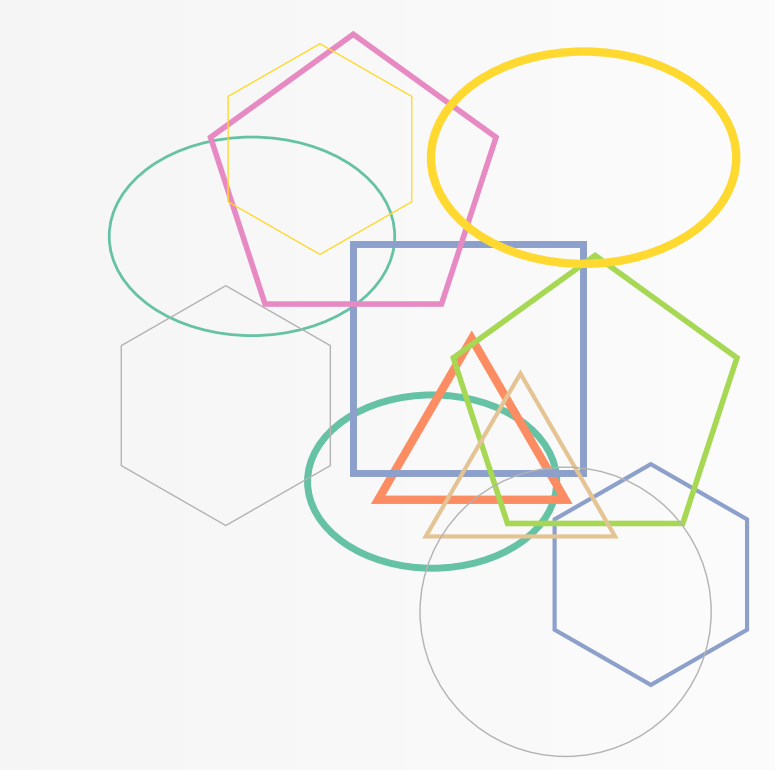[{"shape": "oval", "thickness": 2.5, "radius": 0.8, "center": [0.558, 0.375]}, {"shape": "oval", "thickness": 1, "radius": 0.92, "center": [0.325, 0.693]}, {"shape": "triangle", "thickness": 3, "radius": 0.7, "center": [0.609, 0.421]}, {"shape": "square", "thickness": 2.5, "radius": 0.74, "center": [0.604, 0.535]}, {"shape": "hexagon", "thickness": 1.5, "radius": 0.72, "center": [0.84, 0.254]}, {"shape": "pentagon", "thickness": 2, "radius": 0.97, "center": [0.456, 0.762]}, {"shape": "pentagon", "thickness": 2, "radius": 0.96, "center": [0.768, 0.476]}, {"shape": "hexagon", "thickness": 0.5, "radius": 0.68, "center": [0.413, 0.806]}, {"shape": "oval", "thickness": 3, "radius": 0.98, "center": [0.753, 0.795]}, {"shape": "triangle", "thickness": 1.5, "radius": 0.71, "center": [0.672, 0.374]}, {"shape": "circle", "thickness": 0.5, "radius": 0.94, "center": [0.73, 0.205]}, {"shape": "hexagon", "thickness": 0.5, "radius": 0.78, "center": [0.291, 0.473]}]